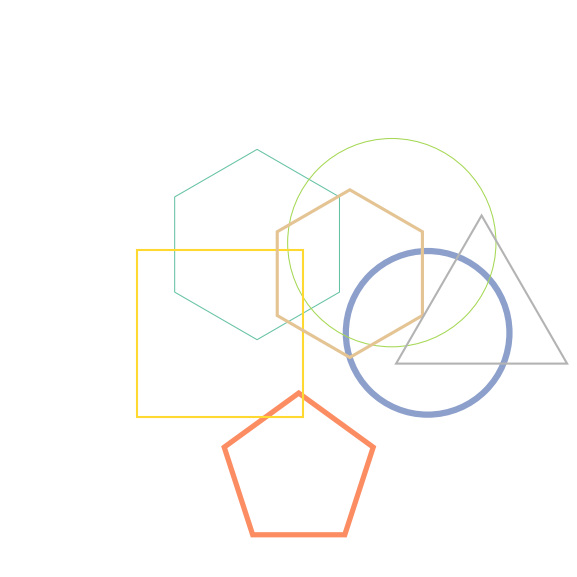[{"shape": "hexagon", "thickness": 0.5, "radius": 0.82, "center": [0.445, 0.576]}, {"shape": "pentagon", "thickness": 2.5, "radius": 0.68, "center": [0.517, 0.183]}, {"shape": "circle", "thickness": 3, "radius": 0.71, "center": [0.741, 0.423]}, {"shape": "circle", "thickness": 0.5, "radius": 0.9, "center": [0.678, 0.579]}, {"shape": "square", "thickness": 1, "radius": 0.72, "center": [0.381, 0.421]}, {"shape": "hexagon", "thickness": 1.5, "radius": 0.73, "center": [0.606, 0.525]}, {"shape": "triangle", "thickness": 1, "radius": 0.85, "center": [0.834, 0.455]}]